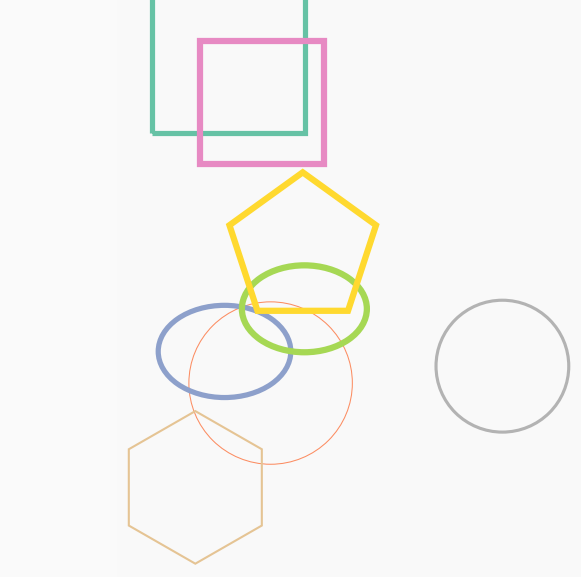[{"shape": "square", "thickness": 2.5, "radius": 0.66, "center": [0.393, 0.9]}, {"shape": "circle", "thickness": 0.5, "radius": 0.7, "center": [0.466, 0.336]}, {"shape": "oval", "thickness": 2.5, "radius": 0.57, "center": [0.386, 0.391]}, {"shape": "square", "thickness": 3, "radius": 0.53, "center": [0.451, 0.822]}, {"shape": "oval", "thickness": 3, "radius": 0.54, "center": [0.524, 0.464]}, {"shape": "pentagon", "thickness": 3, "radius": 0.66, "center": [0.521, 0.568]}, {"shape": "hexagon", "thickness": 1, "radius": 0.66, "center": [0.336, 0.155]}, {"shape": "circle", "thickness": 1.5, "radius": 0.57, "center": [0.864, 0.365]}]